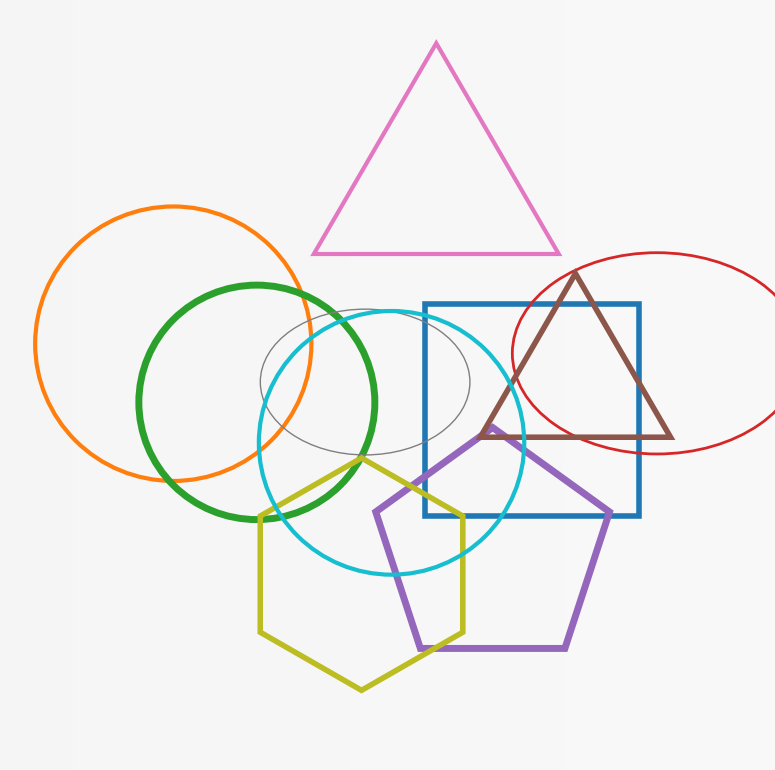[{"shape": "square", "thickness": 2, "radius": 0.69, "center": [0.687, 0.467]}, {"shape": "circle", "thickness": 1.5, "radius": 0.89, "center": [0.224, 0.554]}, {"shape": "circle", "thickness": 2.5, "radius": 0.76, "center": [0.331, 0.477]}, {"shape": "oval", "thickness": 1, "radius": 0.93, "center": [0.848, 0.541]}, {"shape": "pentagon", "thickness": 2.5, "radius": 0.79, "center": [0.636, 0.286]}, {"shape": "triangle", "thickness": 2, "radius": 0.71, "center": [0.742, 0.503]}, {"shape": "triangle", "thickness": 1.5, "radius": 0.91, "center": [0.563, 0.761]}, {"shape": "oval", "thickness": 0.5, "radius": 0.68, "center": [0.471, 0.504]}, {"shape": "hexagon", "thickness": 2, "radius": 0.75, "center": [0.466, 0.254]}, {"shape": "circle", "thickness": 1.5, "radius": 0.86, "center": [0.505, 0.425]}]